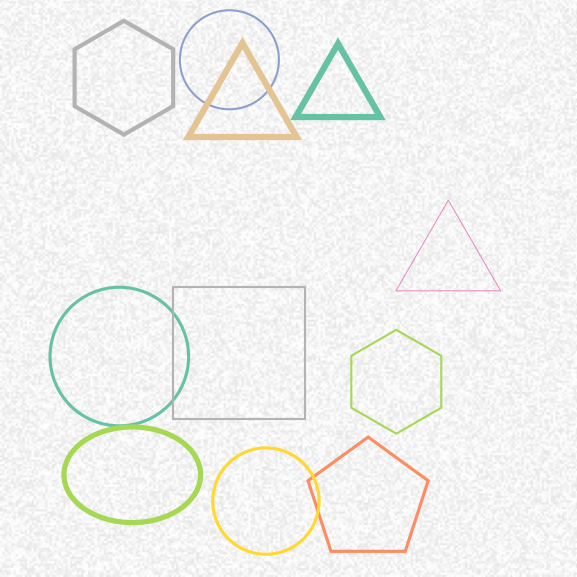[{"shape": "triangle", "thickness": 3, "radius": 0.42, "center": [0.585, 0.839]}, {"shape": "circle", "thickness": 1.5, "radius": 0.6, "center": [0.207, 0.382]}, {"shape": "pentagon", "thickness": 1.5, "radius": 0.55, "center": [0.637, 0.133]}, {"shape": "circle", "thickness": 1, "radius": 0.43, "center": [0.397, 0.896]}, {"shape": "triangle", "thickness": 0.5, "radius": 0.52, "center": [0.776, 0.548]}, {"shape": "oval", "thickness": 2.5, "radius": 0.59, "center": [0.229, 0.177]}, {"shape": "hexagon", "thickness": 1, "radius": 0.45, "center": [0.686, 0.338]}, {"shape": "circle", "thickness": 1.5, "radius": 0.46, "center": [0.46, 0.131]}, {"shape": "triangle", "thickness": 3, "radius": 0.54, "center": [0.42, 0.816]}, {"shape": "square", "thickness": 1, "radius": 0.57, "center": [0.413, 0.387]}, {"shape": "hexagon", "thickness": 2, "radius": 0.49, "center": [0.215, 0.865]}]